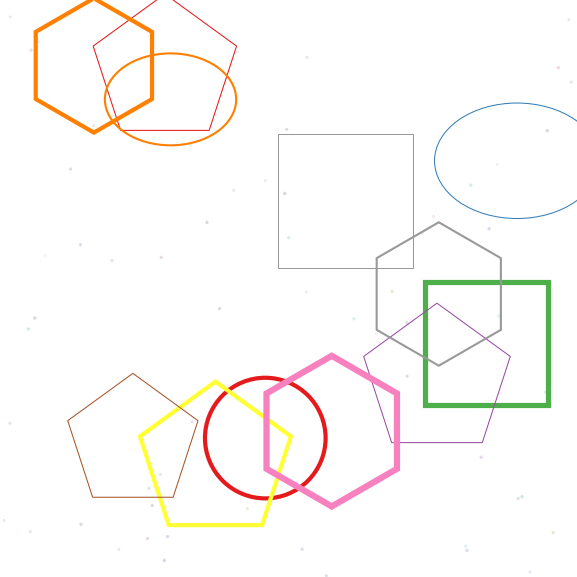[{"shape": "pentagon", "thickness": 0.5, "radius": 0.65, "center": [0.285, 0.879]}, {"shape": "circle", "thickness": 2, "radius": 0.52, "center": [0.459, 0.241]}, {"shape": "oval", "thickness": 0.5, "radius": 0.71, "center": [0.895, 0.721]}, {"shape": "square", "thickness": 2.5, "radius": 0.53, "center": [0.842, 0.405]}, {"shape": "pentagon", "thickness": 0.5, "radius": 0.67, "center": [0.757, 0.341]}, {"shape": "hexagon", "thickness": 2, "radius": 0.58, "center": [0.163, 0.886]}, {"shape": "oval", "thickness": 1, "radius": 0.57, "center": [0.295, 0.827]}, {"shape": "pentagon", "thickness": 2, "radius": 0.69, "center": [0.373, 0.201]}, {"shape": "pentagon", "thickness": 0.5, "radius": 0.59, "center": [0.23, 0.234]}, {"shape": "hexagon", "thickness": 3, "radius": 0.65, "center": [0.574, 0.253]}, {"shape": "square", "thickness": 0.5, "radius": 0.58, "center": [0.598, 0.651]}, {"shape": "hexagon", "thickness": 1, "radius": 0.62, "center": [0.76, 0.49]}]